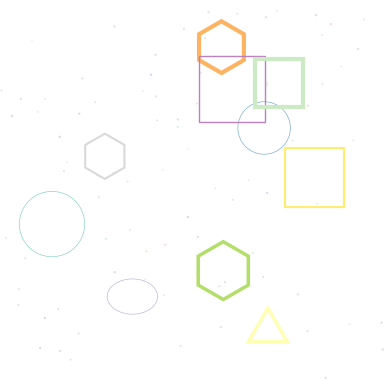[{"shape": "circle", "thickness": 0.5, "radius": 0.42, "center": [0.135, 0.418]}, {"shape": "triangle", "thickness": 2.5, "radius": 0.29, "center": [0.696, 0.142]}, {"shape": "oval", "thickness": 0.5, "radius": 0.33, "center": [0.344, 0.23]}, {"shape": "circle", "thickness": 0.5, "radius": 0.34, "center": [0.686, 0.668]}, {"shape": "hexagon", "thickness": 3, "radius": 0.34, "center": [0.575, 0.878]}, {"shape": "hexagon", "thickness": 2.5, "radius": 0.38, "center": [0.58, 0.297]}, {"shape": "hexagon", "thickness": 1.5, "radius": 0.29, "center": [0.272, 0.594]}, {"shape": "square", "thickness": 1, "radius": 0.43, "center": [0.603, 0.769]}, {"shape": "square", "thickness": 3, "radius": 0.31, "center": [0.724, 0.785]}, {"shape": "square", "thickness": 1.5, "radius": 0.38, "center": [0.817, 0.539]}]